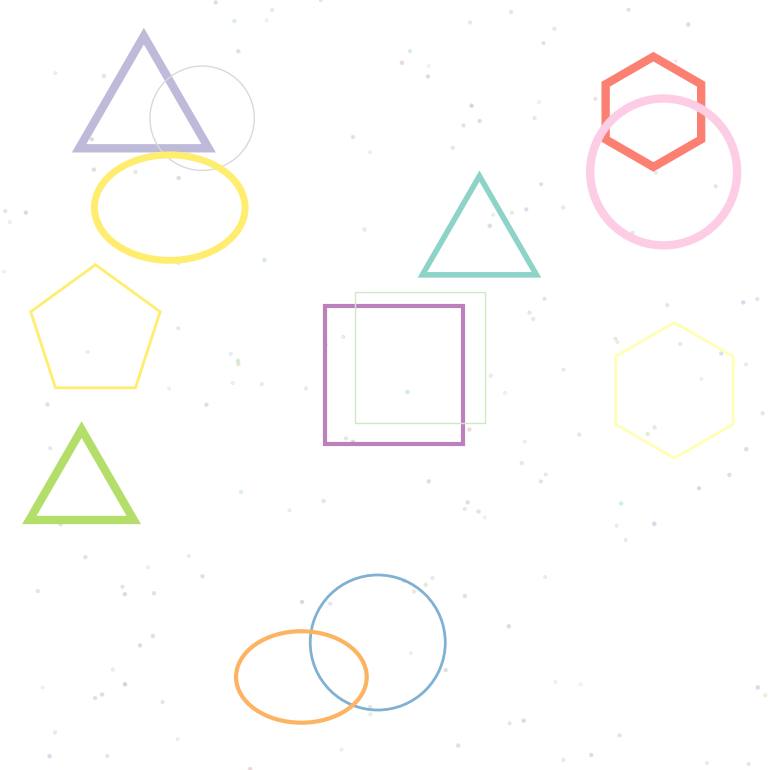[{"shape": "triangle", "thickness": 2, "radius": 0.43, "center": [0.623, 0.686]}, {"shape": "hexagon", "thickness": 1, "radius": 0.44, "center": [0.876, 0.493]}, {"shape": "triangle", "thickness": 3, "radius": 0.49, "center": [0.187, 0.856]}, {"shape": "hexagon", "thickness": 3, "radius": 0.36, "center": [0.849, 0.855]}, {"shape": "circle", "thickness": 1, "radius": 0.44, "center": [0.491, 0.166]}, {"shape": "oval", "thickness": 1.5, "radius": 0.42, "center": [0.391, 0.121]}, {"shape": "triangle", "thickness": 3, "radius": 0.39, "center": [0.106, 0.364]}, {"shape": "circle", "thickness": 3, "radius": 0.48, "center": [0.862, 0.777]}, {"shape": "circle", "thickness": 0.5, "radius": 0.34, "center": [0.263, 0.846]}, {"shape": "square", "thickness": 1.5, "radius": 0.45, "center": [0.511, 0.513]}, {"shape": "square", "thickness": 0.5, "radius": 0.42, "center": [0.546, 0.535]}, {"shape": "oval", "thickness": 2.5, "radius": 0.49, "center": [0.22, 0.73]}, {"shape": "pentagon", "thickness": 1, "radius": 0.44, "center": [0.124, 0.568]}]